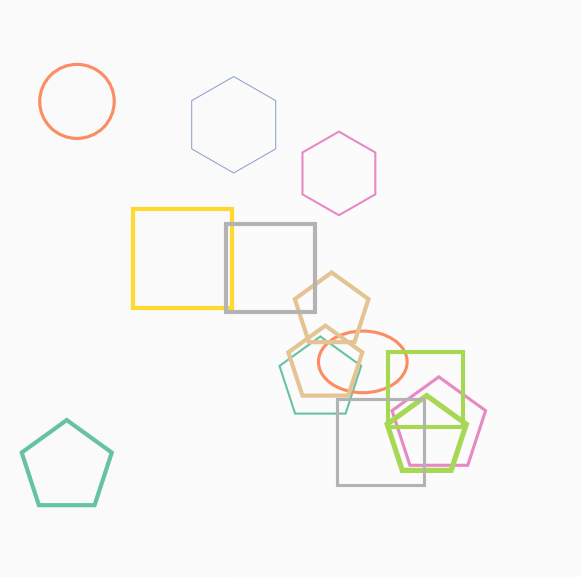[{"shape": "pentagon", "thickness": 2, "radius": 0.41, "center": [0.115, 0.19]}, {"shape": "pentagon", "thickness": 1, "radius": 0.37, "center": [0.551, 0.343]}, {"shape": "circle", "thickness": 1.5, "radius": 0.32, "center": [0.132, 0.824]}, {"shape": "oval", "thickness": 1.5, "radius": 0.38, "center": [0.624, 0.372]}, {"shape": "hexagon", "thickness": 0.5, "radius": 0.42, "center": [0.402, 0.783]}, {"shape": "pentagon", "thickness": 1.5, "radius": 0.42, "center": [0.755, 0.262]}, {"shape": "hexagon", "thickness": 1, "radius": 0.36, "center": [0.583, 0.699]}, {"shape": "pentagon", "thickness": 2.5, "radius": 0.36, "center": [0.734, 0.243]}, {"shape": "square", "thickness": 2, "radius": 0.32, "center": [0.732, 0.324]}, {"shape": "square", "thickness": 2, "radius": 0.43, "center": [0.314, 0.551]}, {"shape": "pentagon", "thickness": 2, "radius": 0.33, "center": [0.571, 0.461]}, {"shape": "pentagon", "thickness": 2, "radius": 0.33, "center": [0.56, 0.368]}, {"shape": "square", "thickness": 1.5, "radius": 0.37, "center": [0.655, 0.234]}, {"shape": "square", "thickness": 2, "radius": 0.38, "center": [0.466, 0.536]}]